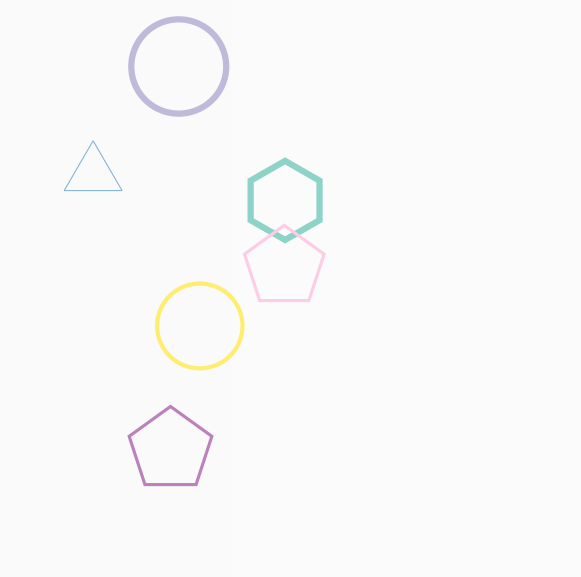[{"shape": "hexagon", "thickness": 3, "radius": 0.34, "center": [0.49, 0.652]}, {"shape": "circle", "thickness": 3, "radius": 0.41, "center": [0.308, 0.884]}, {"shape": "triangle", "thickness": 0.5, "radius": 0.29, "center": [0.16, 0.698]}, {"shape": "pentagon", "thickness": 1.5, "radius": 0.36, "center": [0.489, 0.537]}, {"shape": "pentagon", "thickness": 1.5, "radius": 0.37, "center": [0.293, 0.221]}, {"shape": "circle", "thickness": 2, "radius": 0.37, "center": [0.344, 0.435]}]